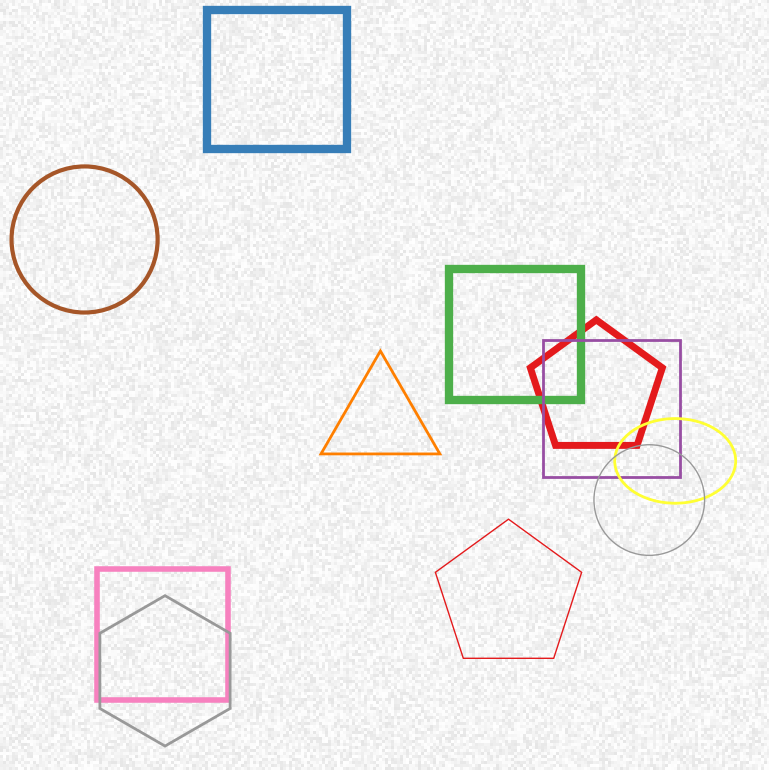[{"shape": "pentagon", "thickness": 2.5, "radius": 0.45, "center": [0.774, 0.494]}, {"shape": "pentagon", "thickness": 0.5, "radius": 0.5, "center": [0.66, 0.226]}, {"shape": "square", "thickness": 3, "radius": 0.45, "center": [0.36, 0.897]}, {"shape": "square", "thickness": 3, "radius": 0.43, "center": [0.669, 0.565]}, {"shape": "square", "thickness": 1, "radius": 0.44, "center": [0.794, 0.469]}, {"shape": "triangle", "thickness": 1, "radius": 0.45, "center": [0.494, 0.455]}, {"shape": "oval", "thickness": 1, "radius": 0.39, "center": [0.877, 0.401]}, {"shape": "circle", "thickness": 1.5, "radius": 0.47, "center": [0.11, 0.689]}, {"shape": "square", "thickness": 2, "radius": 0.43, "center": [0.211, 0.176]}, {"shape": "hexagon", "thickness": 1, "radius": 0.49, "center": [0.214, 0.129]}, {"shape": "circle", "thickness": 0.5, "radius": 0.36, "center": [0.843, 0.351]}]